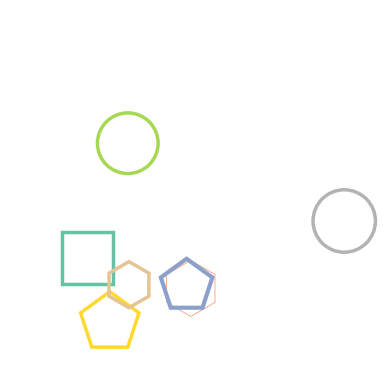[{"shape": "square", "thickness": 2.5, "radius": 0.33, "center": [0.227, 0.331]}, {"shape": "hexagon", "thickness": 0.5, "radius": 0.36, "center": [0.495, 0.251]}, {"shape": "pentagon", "thickness": 3, "radius": 0.35, "center": [0.485, 0.258]}, {"shape": "circle", "thickness": 2.5, "radius": 0.39, "center": [0.332, 0.628]}, {"shape": "pentagon", "thickness": 2.5, "radius": 0.4, "center": [0.285, 0.163]}, {"shape": "hexagon", "thickness": 2.5, "radius": 0.3, "center": [0.335, 0.261]}, {"shape": "circle", "thickness": 2.5, "radius": 0.41, "center": [0.894, 0.426]}]